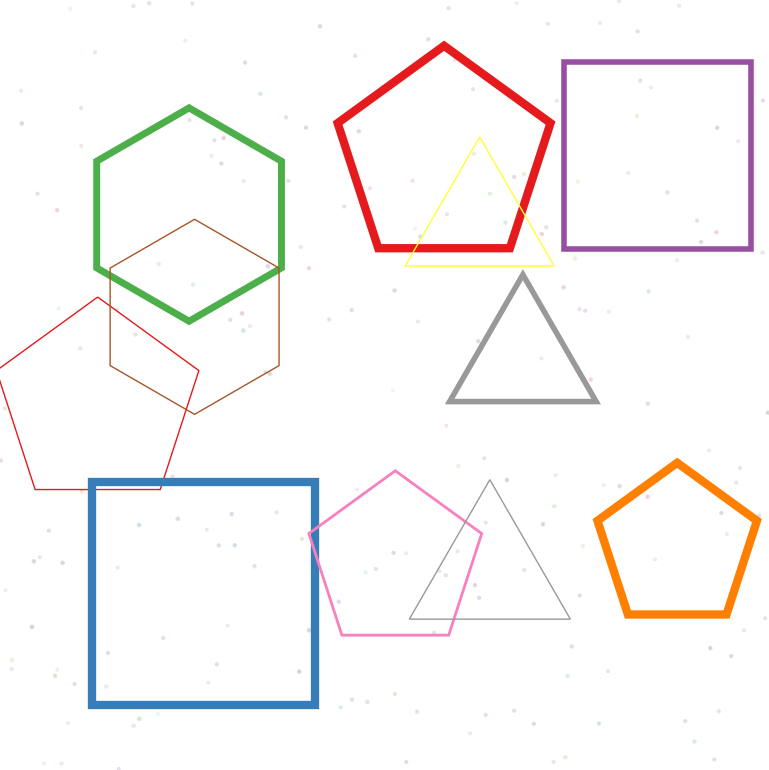[{"shape": "pentagon", "thickness": 0.5, "radius": 0.69, "center": [0.127, 0.476]}, {"shape": "pentagon", "thickness": 3, "radius": 0.73, "center": [0.577, 0.795]}, {"shape": "square", "thickness": 3, "radius": 0.72, "center": [0.264, 0.23]}, {"shape": "hexagon", "thickness": 2.5, "radius": 0.69, "center": [0.246, 0.721]}, {"shape": "square", "thickness": 2, "radius": 0.61, "center": [0.854, 0.799]}, {"shape": "pentagon", "thickness": 3, "radius": 0.54, "center": [0.879, 0.29]}, {"shape": "triangle", "thickness": 0.5, "radius": 0.56, "center": [0.623, 0.71]}, {"shape": "hexagon", "thickness": 0.5, "radius": 0.63, "center": [0.253, 0.589]}, {"shape": "pentagon", "thickness": 1, "radius": 0.59, "center": [0.513, 0.271]}, {"shape": "triangle", "thickness": 0.5, "radius": 0.6, "center": [0.636, 0.256]}, {"shape": "triangle", "thickness": 2, "radius": 0.55, "center": [0.679, 0.533]}]